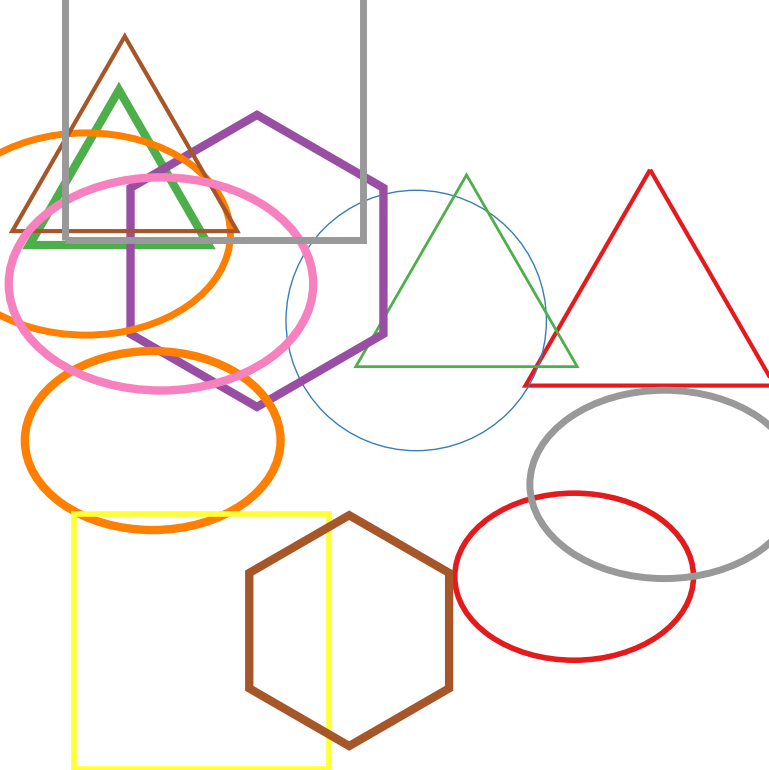[{"shape": "oval", "thickness": 2, "radius": 0.78, "center": [0.746, 0.251]}, {"shape": "triangle", "thickness": 1.5, "radius": 0.93, "center": [0.844, 0.593]}, {"shape": "circle", "thickness": 0.5, "radius": 0.85, "center": [0.541, 0.584]}, {"shape": "triangle", "thickness": 3, "radius": 0.67, "center": [0.154, 0.749]}, {"shape": "triangle", "thickness": 1, "radius": 0.83, "center": [0.606, 0.607]}, {"shape": "hexagon", "thickness": 3, "radius": 0.95, "center": [0.334, 0.661]}, {"shape": "oval", "thickness": 2.5, "radius": 0.94, "center": [0.112, 0.696]}, {"shape": "oval", "thickness": 3, "radius": 0.83, "center": [0.198, 0.428]}, {"shape": "square", "thickness": 2, "radius": 0.83, "center": [0.262, 0.167]}, {"shape": "triangle", "thickness": 1.5, "radius": 0.84, "center": [0.162, 0.784]}, {"shape": "hexagon", "thickness": 3, "radius": 0.75, "center": [0.453, 0.181]}, {"shape": "oval", "thickness": 3, "radius": 0.99, "center": [0.209, 0.631]}, {"shape": "square", "thickness": 2.5, "radius": 0.97, "center": [0.278, 0.882]}, {"shape": "oval", "thickness": 2.5, "radius": 0.87, "center": [0.863, 0.371]}]